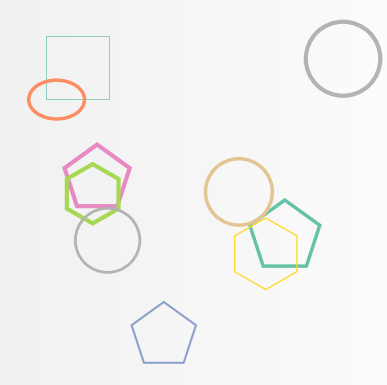[{"shape": "square", "thickness": 0.5, "radius": 0.41, "center": [0.2, 0.825]}, {"shape": "pentagon", "thickness": 2.5, "radius": 0.47, "center": [0.735, 0.386]}, {"shape": "oval", "thickness": 2.5, "radius": 0.36, "center": [0.146, 0.741]}, {"shape": "pentagon", "thickness": 1.5, "radius": 0.44, "center": [0.423, 0.128]}, {"shape": "pentagon", "thickness": 3, "radius": 0.44, "center": [0.251, 0.536]}, {"shape": "hexagon", "thickness": 3, "radius": 0.39, "center": [0.239, 0.497]}, {"shape": "hexagon", "thickness": 1, "radius": 0.46, "center": [0.686, 0.341]}, {"shape": "circle", "thickness": 2.5, "radius": 0.43, "center": [0.617, 0.502]}, {"shape": "circle", "thickness": 3, "radius": 0.48, "center": [0.885, 0.847]}, {"shape": "circle", "thickness": 2, "radius": 0.42, "center": [0.278, 0.376]}]